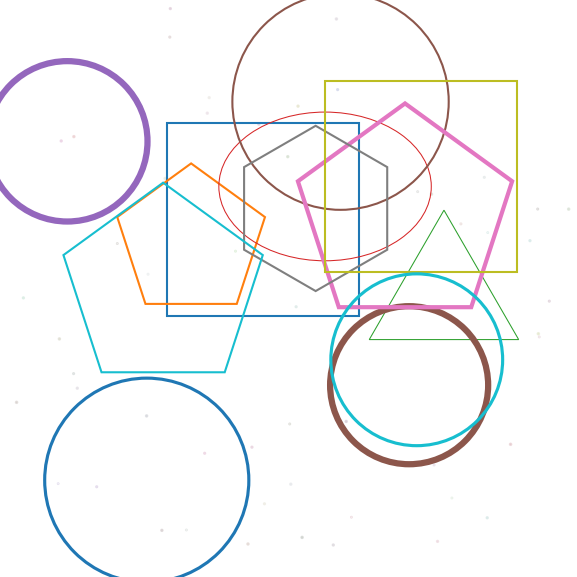[{"shape": "square", "thickness": 1, "radius": 0.83, "center": [0.456, 0.619]}, {"shape": "circle", "thickness": 1.5, "radius": 0.88, "center": [0.254, 0.168]}, {"shape": "pentagon", "thickness": 1, "radius": 0.67, "center": [0.331, 0.582]}, {"shape": "triangle", "thickness": 0.5, "radius": 0.75, "center": [0.769, 0.486]}, {"shape": "oval", "thickness": 0.5, "radius": 0.92, "center": [0.563, 0.676]}, {"shape": "circle", "thickness": 3, "radius": 0.69, "center": [0.117, 0.754]}, {"shape": "circle", "thickness": 1, "radius": 0.94, "center": [0.59, 0.823]}, {"shape": "circle", "thickness": 3, "radius": 0.68, "center": [0.708, 0.332]}, {"shape": "pentagon", "thickness": 2, "radius": 0.98, "center": [0.701, 0.625]}, {"shape": "hexagon", "thickness": 1, "radius": 0.72, "center": [0.547, 0.638]}, {"shape": "square", "thickness": 1, "radius": 0.83, "center": [0.729, 0.693]}, {"shape": "circle", "thickness": 1.5, "radius": 0.74, "center": [0.722, 0.376]}, {"shape": "pentagon", "thickness": 1, "radius": 0.91, "center": [0.282, 0.501]}]